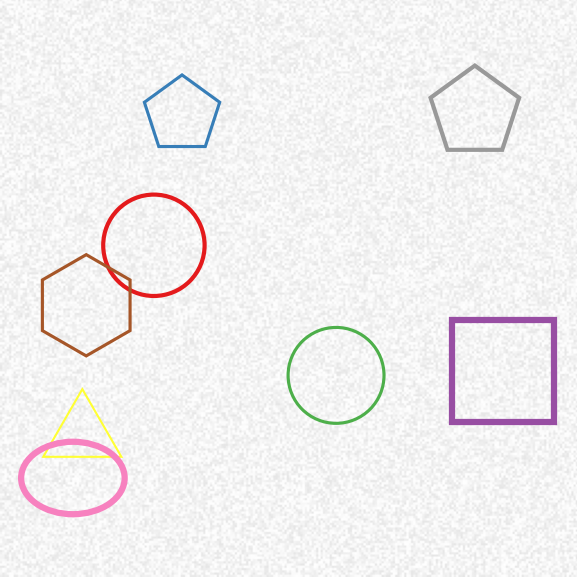[{"shape": "circle", "thickness": 2, "radius": 0.44, "center": [0.267, 0.574]}, {"shape": "pentagon", "thickness": 1.5, "radius": 0.34, "center": [0.315, 0.801]}, {"shape": "circle", "thickness": 1.5, "radius": 0.42, "center": [0.582, 0.349]}, {"shape": "square", "thickness": 3, "radius": 0.44, "center": [0.871, 0.356]}, {"shape": "triangle", "thickness": 1, "radius": 0.39, "center": [0.143, 0.247]}, {"shape": "hexagon", "thickness": 1.5, "radius": 0.44, "center": [0.149, 0.471]}, {"shape": "oval", "thickness": 3, "radius": 0.45, "center": [0.126, 0.171]}, {"shape": "pentagon", "thickness": 2, "radius": 0.4, "center": [0.822, 0.805]}]